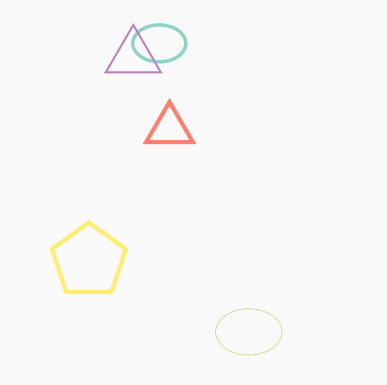[{"shape": "oval", "thickness": 2.5, "radius": 0.34, "center": [0.411, 0.887]}, {"shape": "triangle", "thickness": 3, "radius": 0.35, "center": [0.437, 0.666]}, {"shape": "oval", "thickness": 0.5, "radius": 0.43, "center": [0.642, 0.138]}, {"shape": "triangle", "thickness": 1.5, "radius": 0.41, "center": [0.344, 0.853]}, {"shape": "pentagon", "thickness": 3, "radius": 0.5, "center": [0.229, 0.322]}]